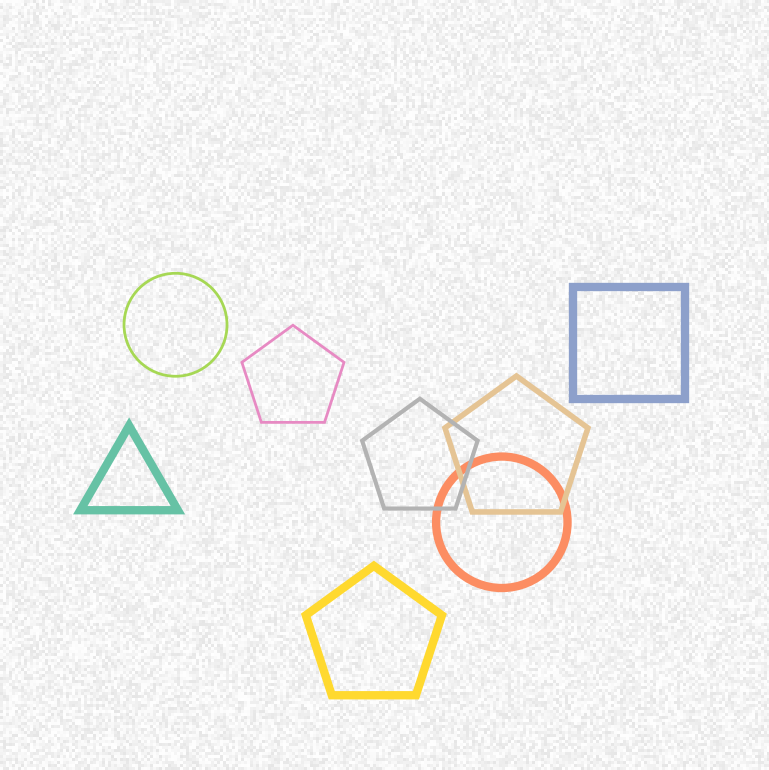[{"shape": "triangle", "thickness": 3, "radius": 0.37, "center": [0.168, 0.374]}, {"shape": "circle", "thickness": 3, "radius": 0.43, "center": [0.652, 0.322]}, {"shape": "square", "thickness": 3, "radius": 0.36, "center": [0.817, 0.554]}, {"shape": "pentagon", "thickness": 1, "radius": 0.35, "center": [0.38, 0.508]}, {"shape": "circle", "thickness": 1, "radius": 0.33, "center": [0.228, 0.578]}, {"shape": "pentagon", "thickness": 3, "radius": 0.46, "center": [0.486, 0.172]}, {"shape": "pentagon", "thickness": 2, "radius": 0.49, "center": [0.671, 0.414]}, {"shape": "pentagon", "thickness": 1.5, "radius": 0.39, "center": [0.545, 0.403]}]